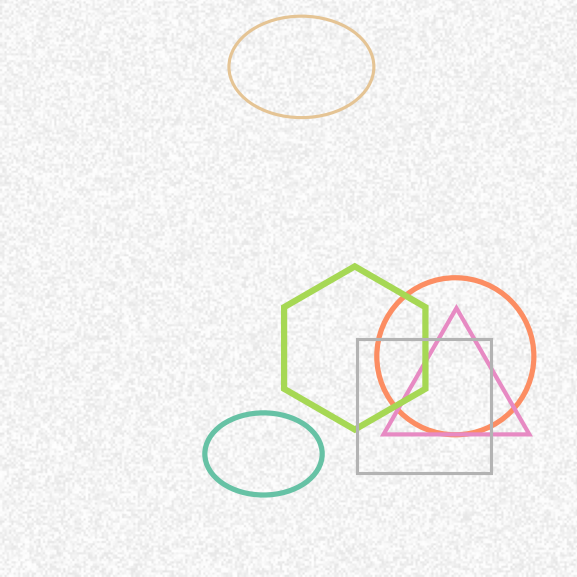[{"shape": "oval", "thickness": 2.5, "radius": 0.51, "center": [0.456, 0.213]}, {"shape": "circle", "thickness": 2.5, "radius": 0.68, "center": [0.788, 0.382]}, {"shape": "triangle", "thickness": 2, "radius": 0.73, "center": [0.79, 0.32]}, {"shape": "hexagon", "thickness": 3, "radius": 0.71, "center": [0.614, 0.397]}, {"shape": "oval", "thickness": 1.5, "radius": 0.63, "center": [0.522, 0.883]}, {"shape": "square", "thickness": 1.5, "radius": 0.58, "center": [0.734, 0.296]}]